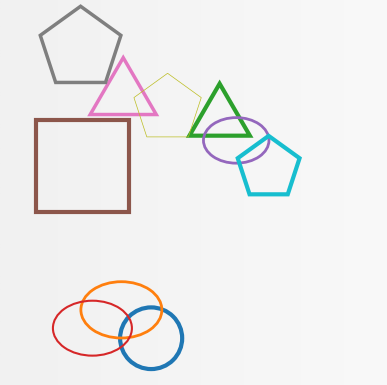[{"shape": "circle", "thickness": 3, "radius": 0.4, "center": [0.39, 0.121]}, {"shape": "oval", "thickness": 2, "radius": 0.52, "center": [0.313, 0.195]}, {"shape": "triangle", "thickness": 3, "radius": 0.45, "center": [0.567, 0.693]}, {"shape": "oval", "thickness": 1.5, "radius": 0.51, "center": [0.238, 0.148]}, {"shape": "oval", "thickness": 2, "radius": 0.42, "center": [0.61, 0.635]}, {"shape": "square", "thickness": 3, "radius": 0.6, "center": [0.213, 0.57]}, {"shape": "triangle", "thickness": 2.5, "radius": 0.49, "center": [0.318, 0.752]}, {"shape": "pentagon", "thickness": 2.5, "radius": 0.55, "center": [0.208, 0.874]}, {"shape": "pentagon", "thickness": 0.5, "radius": 0.46, "center": [0.432, 0.718]}, {"shape": "pentagon", "thickness": 3, "radius": 0.42, "center": [0.693, 0.563]}]